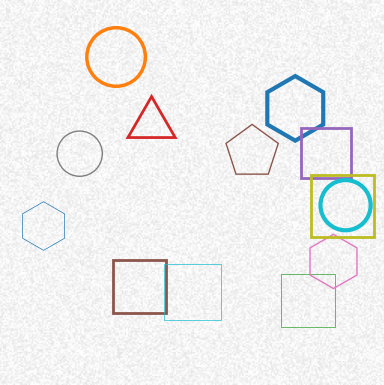[{"shape": "hexagon", "thickness": 0.5, "radius": 0.32, "center": [0.113, 0.413]}, {"shape": "hexagon", "thickness": 3, "radius": 0.42, "center": [0.767, 0.719]}, {"shape": "circle", "thickness": 2.5, "radius": 0.38, "center": [0.302, 0.852]}, {"shape": "square", "thickness": 0.5, "radius": 0.35, "center": [0.801, 0.22]}, {"shape": "triangle", "thickness": 2, "radius": 0.35, "center": [0.394, 0.678]}, {"shape": "square", "thickness": 2, "radius": 0.32, "center": [0.848, 0.603]}, {"shape": "square", "thickness": 2, "radius": 0.34, "center": [0.362, 0.256]}, {"shape": "pentagon", "thickness": 1, "radius": 0.36, "center": [0.655, 0.605]}, {"shape": "hexagon", "thickness": 1, "radius": 0.35, "center": [0.866, 0.321]}, {"shape": "circle", "thickness": 1, "radius": 0.29, "center": [0.207, 0.601]}, {"shape": "square", "thickness": 2, "radius": 0.41, "center": [0.889, 0.465]}, {"shape": "square", "thickness": 0.5, "radius": 0.37, "center": [0.5, 0.242]}, {"shape": "circle", "thickness": 3, "radius": 0.33, "center": [0.898, 0.467]}]